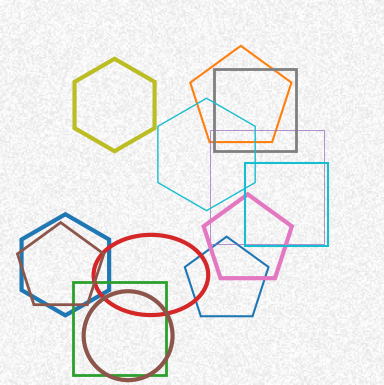[{"shape": "pentagon", "thickness": 1.5, "radius": 0.57, "center": [0.589, 0.271]}, {"shape": "hexagon", "thickness": 3, "radius": 0.66, "center": [0.17, 0.312]}, {"shape": "pentagon", "thickness": 1.5, "radius": 0.69, "center": [0.626, 0.743]}, {"shape": "square", "thickness": 2, "radius": 0.6, "center": [0.311, 0.148]}, {"shape": "oval", "thickness": 3, "radius": 0.74, "center": [0.392, 0.286]}, {"shape": "square", "thickness": 0.5, "radius": 0.74, "center": [0.694, 0.513]}, {"shape": "circle", "thickness": 3, "radius": 0.58, "center": [0.333, 0.128]}, {"shape": "pentagon", "thickness": 2, "radius": 0.59, "center": [0.158, 0.304]}, {"shape": "pentagon", "thickness": 3, "radius": 0.6, "center": [0.644, 0.375]}, {"shape": "square", "thickness": 2, "radius": 0.53, "center": [0.663, 0.715]}, {"shape": "hexagon", "thickness": 3, "radius": 0.6, "center": [0.298, 0.727]}, {"shape": "hexagon", "thickness": 1, "radius": 0.73, "center": [0.536, 0.599]}, {"shape": "square", "thickness": 1.5, "radius": 0.54, "center": [0.745, 0.469]}]